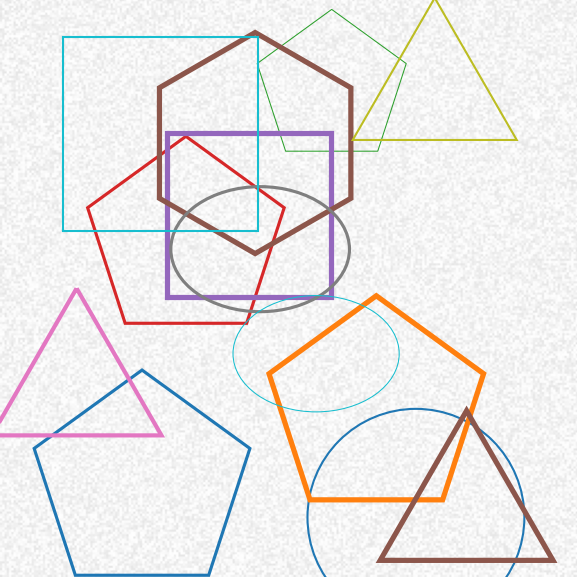[{"shape": "pentagon", "thickness": 1.5, "radius": 0.98, "center": [0.246, 0.162]}, {"shape": "circle", "thickness": 1, "radius": 0.94, "center": [0.72, 0.103]}, {"shape": "pentagon", "thickness": 2.5, "radius": 0.98, "center": [0.652, 0.292]}, {"shape": "pentagon", "thickness": 0.5, "radius": 0.68, "center": [0.574, 0.847]}, {"shape": "pentagon", "thickness": 1.5, "radius": 0.89, "center": [0.322, 0.584]}, {"shape": "square", "thickness": 2.5, "radius": 0.71, "center": [0.431, 0.627]}, {"shape": "triangle", "thickness": 2.5, "radius": 0.86, "center": [0.808, 0.115]}, {"shape": "hexagon", "thickness": 2.5, "radius": 0.96, "center": [0.442, 0.751]}, {"shape": "triangle", "thickness": 2, "radius": 0.85, "center": [0.133, 0.33]}, {"shape": "oval", "thickness": 1.5, "radius": 0.77, "center": [0.45, 0.568]}, {"shape": "triangle", "thickness": 1, "radius": 0.82, "center": [0.753, 0.839]}, {"shape": "square", "thickness": 1, "radius": 0.84, "center": [0.278, 0.768]}, {"shape": "oval", "thickness": 0.5, "radius": 0.72, "center": [0.547, 0.387]}]